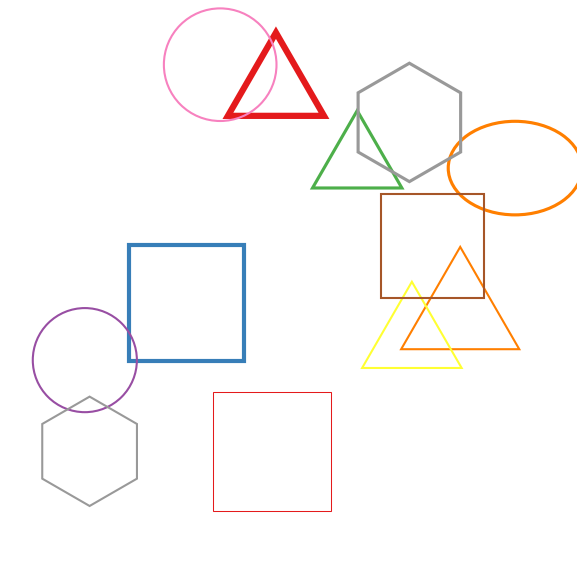[{"shape": "triangle", "thickness": 3, "radius": 0.48, "center": [0.478, 0.847]}, {"shape": "square", "thickness": 0.5, "radius": 0.51, "center": [0.471, 0.218]}, {"shape": "square", "thickness": 2, "radius": 0.5, "center": [0.323, 0.475]}, {"shape": "triangle", "thickness": 1.5, "radius": 0.45, "center": [0.619, 0.718]}, {"shape": "circle", "thickness": 1, "radius": 0.45, "center": [0.147, 0.376]}, {"shape": "triangle", "thickness": 1, "radius": 0.59, "center": [0.797, 0.453]}, {"shape": "oval", "thickness": 1.5, "radius": 0.58, "center": [0.892, 0.708]}, {"shape": "triangle", "thickness": 1, "radius": 0.5, "center": [0.713, 0.412]}, {"shape": "square", "thickness": 1, "radius": 0.45, "center": [0.749, 0.573]}, {"shape": "circle", "thickness": 1, "radius": 0.49, "center": [0.381, 0.887]}, {"shape": "hexagon", "thickness": 1.5, "radius": 0.51, "center": [0.709, 0.787]}, {"shape": "hexagon", "thickness": 1, "radius": 0.47, "center": [0.155, 0.218]}]